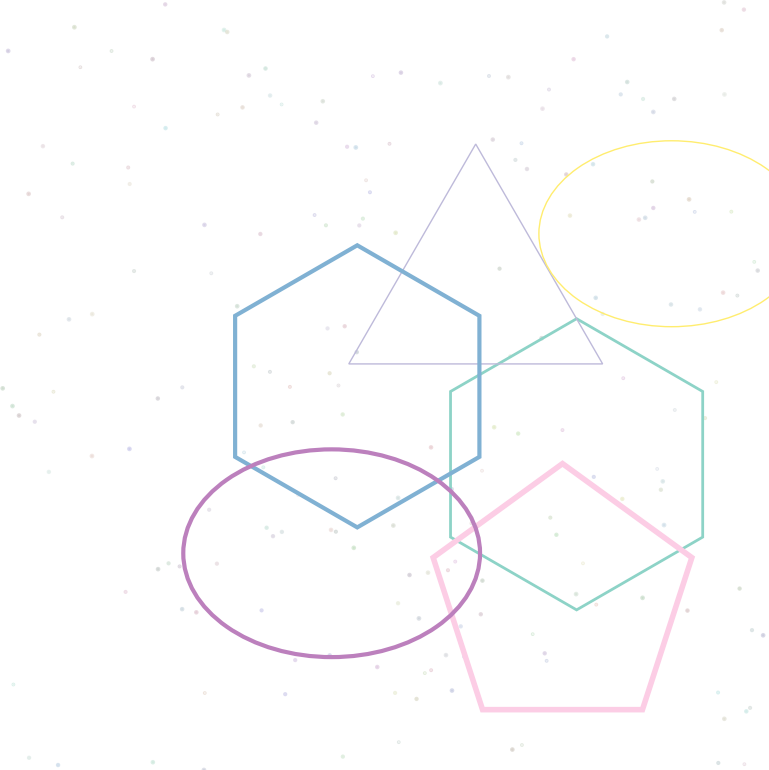[{"shape": "hexagon", "thickness": 1, "radius": 0.95, "center": [0.749, 0.397]}, {"shape": "triangle", "thickness": 0.5, "radius": 0.95, "center": [0.618, 0.623]}, {"shape": "hexagon", "thickness": 1.5, "radius": 0.92, "center": [0.464, 0.498]}, {"shape": "pentagon", "thickness": 2, "radius": 0.88, "center": [0.731, 0.221]}, {"shape": "oval", "thickness": 1.5, "radius": 0.96, "center": [0.431, 0.282]}, {"shape": "oval", "thickness": 0.5, "radius": 0.86, "center": [0.872, 0.696]}]